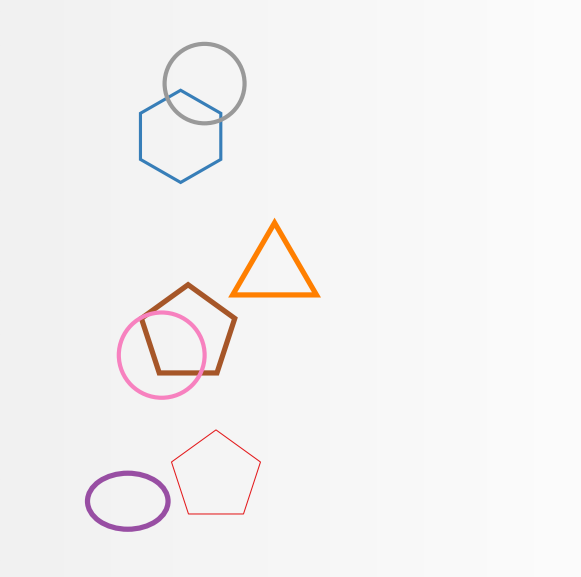[{"shape": "pentagon", "thickness": 0.5, "radius": 0.4, "center": [0.372, 0.174]}, {"shape": "hexagon", "thickness": 1.5, "radius": 0.4, "center": [0.311, 0.763]}, {"shape": "oval", "thickness": 2.5, "radius": 0.35, "center": [0.22, 0.131]}, {"shape": "triangle", "thickness": 2.5, "radius": 0.42, "center": [0.472, 0.53]}, {"shape": "pentagon", "thickness": 2.5, "radius": 0.42, "center": [0.324, 0.422]}, {"shape": "circle", "thickness": 2, "radius": 0.37, "center": [0.278, 0.384]}, {"shape": "circle", "thickness": 2, "radius": 0.34, "center": [0.352, 0.854]}]